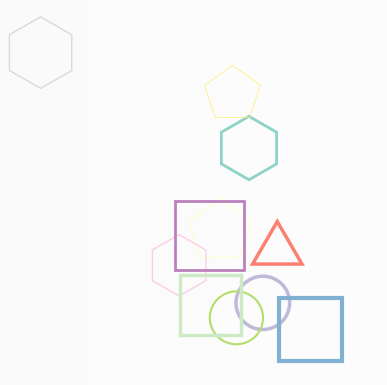[{"shape": "hexagon", "thickness": 2, "radius": 0.41, "center": [0.643, 0.615]}, {"shape": "pentagon", "thickness": 0.5, "radius": 0.42, "center": [0.568, 0.4]}, {"shape": "circle", "thickness": 2.5, "radius": 0.35, "center": [0.678, 0.213]}, {"shape": "triangle", "thickness": 2.5, "radius": 0.37, "center": [0.716, 0.351]}, {"shape": "square", "thickness": 3, "radius": 0.41, "center": [0.801, 0.144]}, {"shape": "circle", "thickness": 1.5, "radius": 0.34, "center": [0.61, 0.174]}, {"shape": "hexagon", "thickness": 1, "radius": 0.4, "center": [0.462, 0.311]}, {"shape": "hexagon", "thickness": 1, "radius": 0.46, "center": [0.105, 0.863]}, {"shape": "square", "thickness": 2, "radius": 0.44, "center": [0.541, 0.388]}, {"shape": "square", "thickness": 2.5, "radius": 0.39, "center": [0.543, 0.208]}, {"shape": "pentagon", "thickness": 0.5, "radius": 0.38, "center": [0.6, 0.755]}]